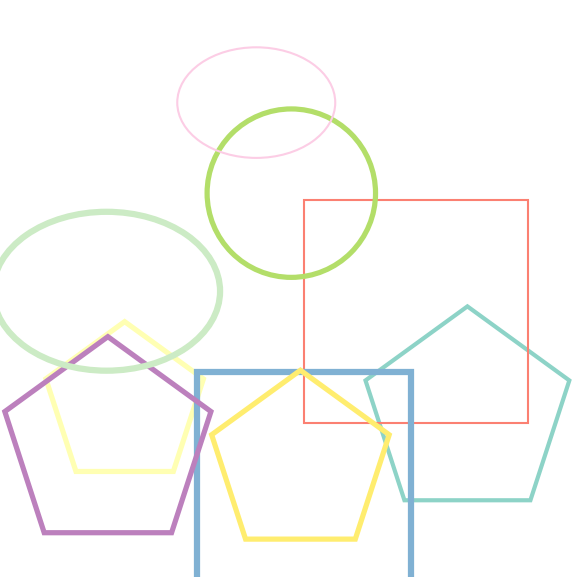[{"shape": "pentagon", "thickness": 2, "radius": 0.93, "center": [0.809, 0.283]}, {"shape": "pentagon", "thickness": 2.5, "radius": 0.72, "center": [0.216, 0.299]}, {"shape": "square", "thickness": 1, "radius": 0.97, "center": [0.72, 0.459]}, {"shape": "square", "thickness": 3, "radius": 0.93, "center": [0.527, 0.17]}, {"shape": "circle", "thickness": 2.5, "radius": 0.73, "center": [0.504, 0.665]}, {"shape": "oval", "thickness": 1, "radius": 0.68, "center": [0.444, 0.821]}, {"shape": "pentagon", "thickness": 2.5, "radius": 0.94, "center": [0.187, 0.228]}, {"shape": "oval", "thickness": 3, "radius": 0.98, "center": [0.185, 0.495]}, {"shape": "pentagon", "thickness": 2.5, "radius": 0.81, "center": [0.52, 0.196]}]